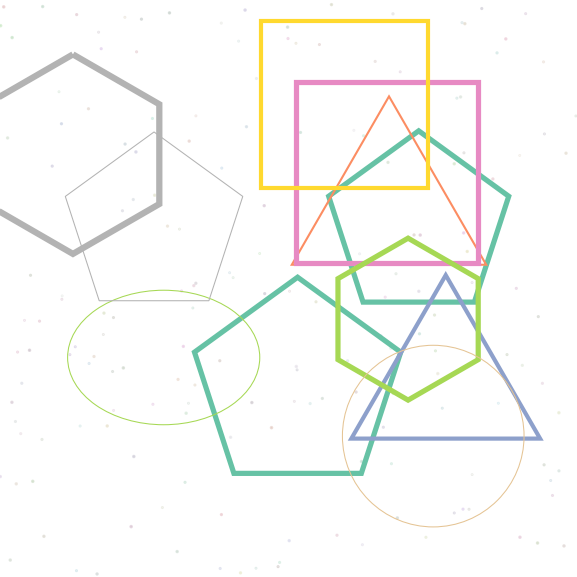[{"shape": "pentagon", "thickness": 2.5, "radius": 0.82, "center": [0.725, 0.609]}, {"shape": "pentagon", "thickness": 2.5, "radius": 0.94, "center": [0.515, 0.331]}, {"shape": "triangle", "thickness": 1, "radius": 0.97, "center": [0.674, 0.638]}, {"shape": "triangle", "thickness": 2, "radius": 0.94, "center": [0.772, 0.334]}, {"shape": "square", "thickness": 2.5, "radius": 0.79, "center": [0.67, 0.701]}, {"shape": "oval", "thickness": 0.5, "radius": 0.83, "center": [0.283, 0.38]}, {"shape": "hexagon", "thickness": 2.5, "radius": 0.7, "center": [0.707, 0.447]}, {"shape": "square", "thickness": 2, "radius": 0.72, "center": [0.597, 0.818]}, {"shape": "circle", "thickness": 0.5, "radius": 0.79, "center": [0.75, 0.244]}, {"shape": "hexagon", "thickness": 3, "radius": 0.86, "center": [0.126, 0.732]}, {"shape": "pentagon", "thickness": 0.5, "radius": 0.81, "center": [0.267, 0.609]}]